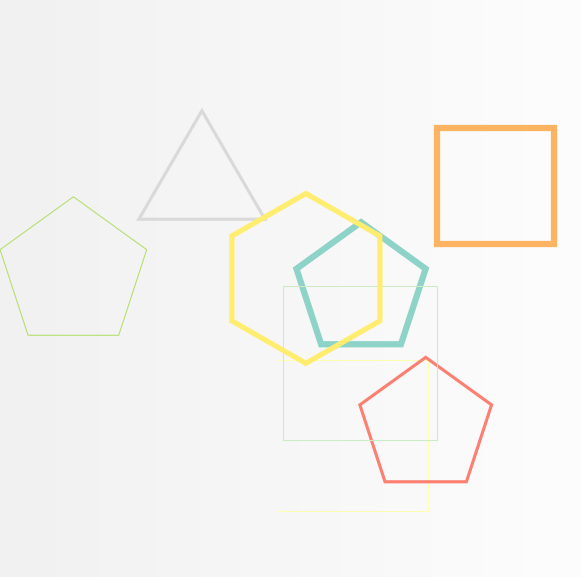[{"shape": "pentagon", "thickness": 3, "radius": 0.58, "center": [0.621, 0.498]}, {"shape": "square", "thickness": 0.5, "radius": 0.65, "center": [0.607, 0.245]}, {"shape": "pentagon", "thickness": 1.5, "radius": 0.6, "center": [0.732, 0.261]}, {"shape": "square", "thickness": 3, "radius": 0.5, "center": [0.853, 0.677]}, {"shape": "pentagon", "thickness": 0.5, "radius": 0.66, "center": [0.126, 0.526]}, {"shape": "triangle", "thickness": 1.5, "radius": 0.63, "center": [0.347, 0.682]}, {"shape": "square", "thickness": 0.5, "radius": 0.66, "center": [0.619, 0.371]}, {"shape": "hexagon", "thickness": 2.5, "radius": 0.74, "center": [0.526, 0.517]}]